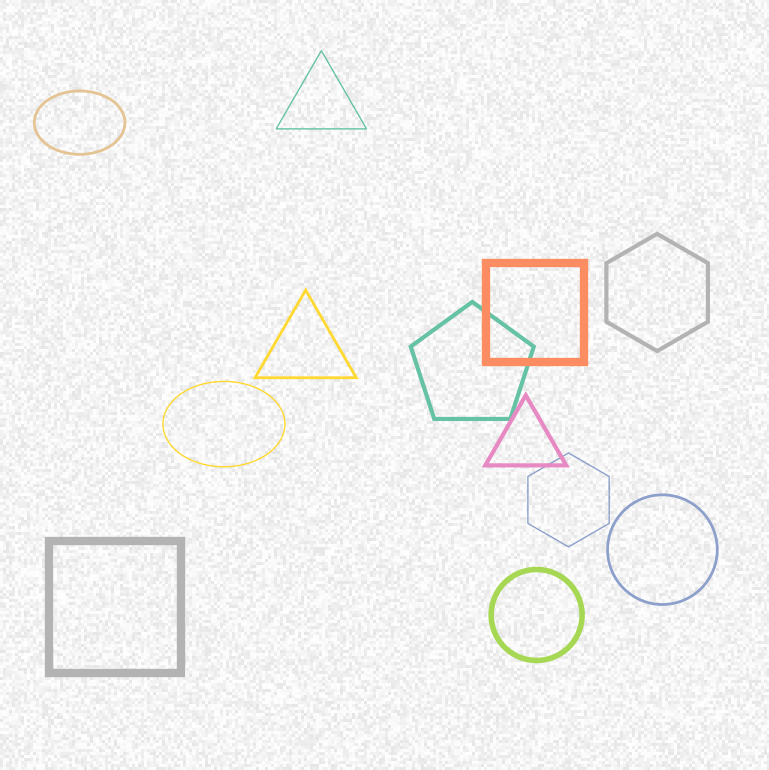[{"shape": "pentagon", "thickness": 1.5, "radius": 0.42, "center": [0.613, 0.524]}, {"shape": "triangle", "thickness": 0.5, "radius": 0.34, "center": [0.417, 0.866]}, {"shape": "square", "thickness": 3, "radius": 0.32, "center": [0.695, 0.594]}, {"shape": "circle", "thickness": 1, "radius": 0.36, "center": [0.86, 0.286]}, {"shape": "hexagon", "thickness": 0.5, "radius": 0.3, "center": [0.738, 0.351]}, {"shape": "triangle", "thickness": 1.5, "radius": 0.3, "center": [0.683, 0.426]}, {"shape": "circle", "thickness": 2, "radius": 0.3, "center": [0.697, 0.201]}, {"shape": "triangle", "thickness": 1, "radius": 0.38, "center": [0.397, 0.547]}, {"shape": "oval", "thickness": 0.5, "radius": 0.4, "center": [0.291, 0.449]}, {"shape": "oval", "thickness": 1, "radius": 0.29, "center": [0.103, 0.841]}, {"shape": "hexagon", "thickness": 1.5, "radius": 0.38, "center": [0.853, 0.62]}, {"shape": "square", "thickness": 3, "radius": 0.43, "center": [0.149, 0.212]}]